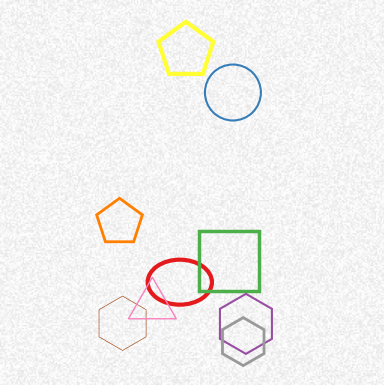[{"shape": "oval", "thickness": 3, "radius": 0.42, "center": [0.467, 0.267]}, {"shape": "circle", "thickness": 1.5, "radius": 0.36, "center": [0.605, 0.76]}, {"shape": "square", "thickness": 2.5, "radius": 0.39, "center": [0.596, 0.321]}, {"shape": "hexagon", "thickness": 1.5, "radius": 0.39, "center": [0.639, 0.159]}, {"shape": "pentagon", "thickness": 2, "radius": 0.31, "center": [0.31, 0.423]}, {"shape": "pentagon", "thickness": 3, "radius": 0.37, "center": [0.483, 0.869]}, {"shape": "hexagon", "thickness": 0.5, "radius": 0.35, "center": [0.318, 0.16]}, {"shape": "triangle", "thickness": 1, "radius": 0.36, "center": [0.396, 0.208]}, {"shape": "hexagon", "thickness": 2, "radius": 0.31, "center": [0.632, 0.113]}]